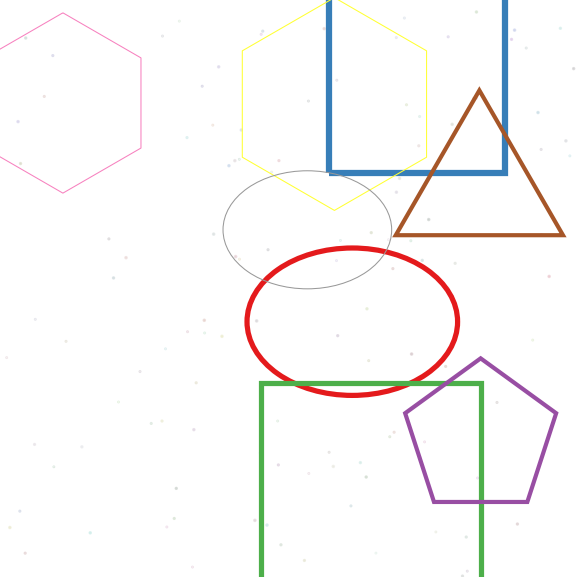[{"shape": "oval", "thickness": 2.5, "radius": 0.91, "center": [0.61, 0.442]}, {"shape": "square", "thickness": 3, "radius": 0.76, "center": [0.722, 0.852]}, {"shape": "square", "thickness": 2.5, "radius": 0.95, "center": [0.643, 0.147]}, {"shape": "pentagon", "thickness": 2, "radius": 0.69, "center": [0.832, 0.241]}, {"shape": "hexagon", "thickness": 0.5, "radius": 0.92, "center": [0.579, 0.819]}, {"shape": "triangle", "thickness": 2, "radius": 0.84, "center": [0.83, 0.675]}, {"shape": "hexagon", "thickness": 0.5, "radius": 0.78, "center": [0.109, 0.821]}, {"shape": "oval", "thickness": 0.5, "radius": 0.73, "center": [0.532, 0.601]}]